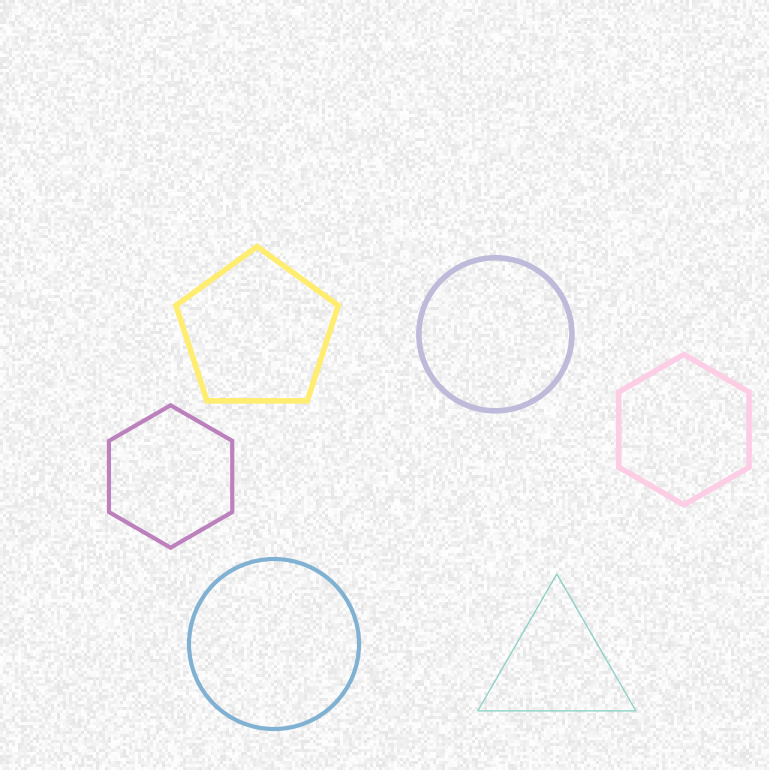[{"shape": "triangle", "thickness": 0.5, "radius": 0.59, "center": [0.723, 0.136]}, {"shape": "circle", "thickness": 2, "radius": 0.5, "center": [0.643, 0.566]}, {"shape": "circle", "thickness": 1.5, "radius": 0.55, "center": [0.356, 0.164]}, {"shape": "hexagon", "thickness": 2, "radius": 0.49, "center": [0.888, 0.442]}, {"shape": "hexagon", "thickness": 1.5, "radius": 0.46, "center": [0.222, 0.381]}, {"shape": "pentagon", "thickness": 2, "radius": 0.55, "center": [0.334, 0.569]}]